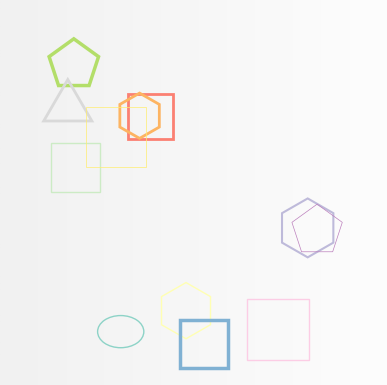[{"shape": "oval", "thickness": 1, "radius": 0.3, "center": [0.312, 0.139]}, {"shape": "hexagon", "thickness": 1, "radius": 0.37, "center": [0.48, 0.193]}, {"shape": "hexagon", "thickness": 1.5, "radius": 0.38, "center": [0.794, 0.408]}, {"shape": "square", "thickness": 2, "radius": 0.29, "center": [0.388, 0.698]}, {"shape": "square", "thickness": 2.5, "radius": 0.31, "center": [0.526, 0.107]}, {"shape": "hexagon", "thickness": 2, "radius": 0.29, "center": [0.36, 0.699]}, {"shape": "pentagon", "thickness": 2.5, "radius": 0.34, "center": [0.191, 0.832]}, {"shape": "square", "thickness": 1, "radius": 0.4, "center": [0.718, 0.144]}, {"shape": "triangle", "thickness": 2, "radius": 0.36, "center": [0.175, 0.722]}, {"shape": "pentagon", "thickness": 0.5, "radius": 0.34, "center": [0.818, 0.401]}, {"shape": "square", "thickness": 1, "radius": 0.32, "center": [0.195, 0.564]}, {"shape": "square", "thickness": 0.5, "radius": 0.39, "center": [0.299, 0.644]}]